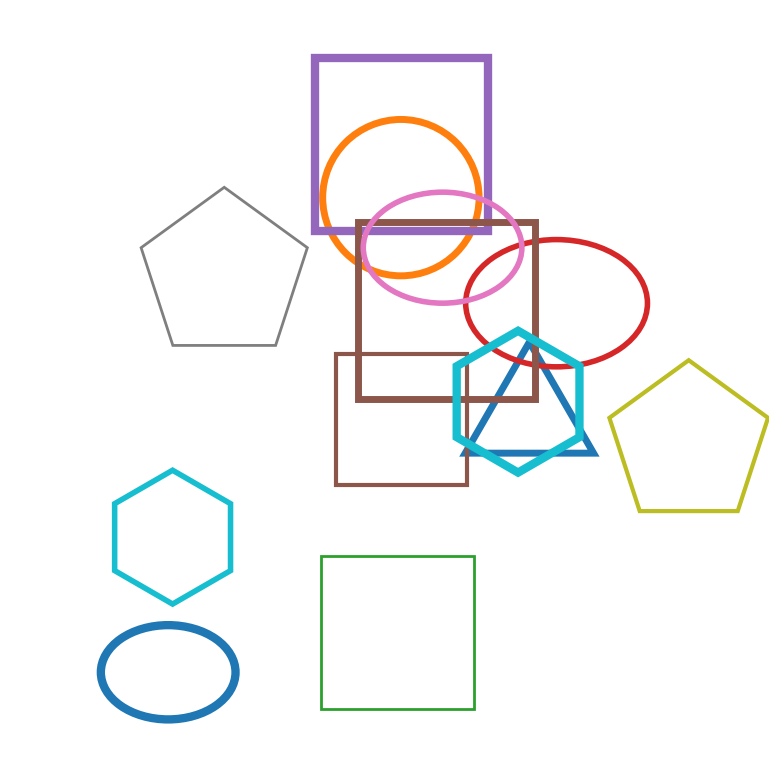[{"shape": "triangle", "thickness": 2.5, "radius": 0.48, "center": [0.688, 0.46]}, {"shape": "oval", "thickness": 3, "radius": 0.44, "center": [0.218, 0.127]}, {"shape": "circle", "thickness": 2.5, "radius": 0.51, "center": [0.521, 0.743]}, {"shape": "square", "thickness": 1, "radius": 0.5, "center": [0.517, 0.179]}, {"shape": "oval", "thickness": 2, "radius": 0.59, "center": [0.723, 0.606]}, {"shape": "square", "thickness": 3, "radius": 0.56, "center": [0.521, 0.812]}, {"shape": "square", "thickness": 2.5, "radius": 0.57, "center": [0.58, 0.597]}, {"shape": "square", "thickness": 1.5, "radius": 0.43, "center": [0.522, 0.455]}, {"shape": "oval", "thickness": 2, "radius": 0.51, "center": [0.575, 0.678]}, {"shape": "pentagon", "thickness": 1, "radius": 0.57, "center": [0.291, 0.643]}, {"shape": "pentagon", "thickness": 1.5, "radius": 0.54, "center": [0.894, 0.424]}, {"shape": "hexagon", "thickness": 2, "radius": 0.43, "center": [0.224, 0.302]}, {"shape": "hexagon", "thickness": 3, "radius": 0.46, "center": [0.673, 0.478]}]